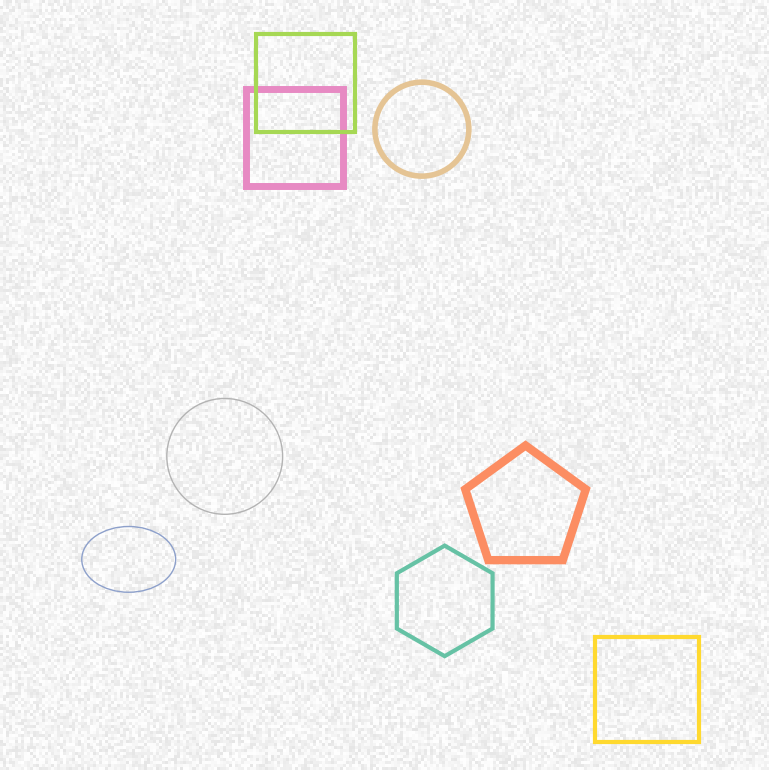[{"shape": "hexagon", "thickness": 1.5, "radius": 0.36, "center": [0.578, 0.22]}, {"shape": "pentagon", "thickness": 3, "radius": 0.41, "center": [0.683, 0.339]}, {"shape": "oval", "thickness": 0.5, "radius": 0.3, "center": [0.167, 0.274]}, {"shape": "square", "thickness": 2.5, "radius": 0.31, "center": [0.382, 0.822]}, {"shape": "square", "thickness": 1.5, "radius": 0.32, "center": [0.397, 0.892]}, {"shape": "square", "thickness": 1.5, "radius": 0.34, "center": [0.84, 0.104]}, {"shape": "circle", "thickness": 2, "radius": 0.31, "center": [0.548, 0.832]}, {"shape": "circle", "thickness": 0.5, "radius": 0.38, "center": [0.292, 0.407]}]